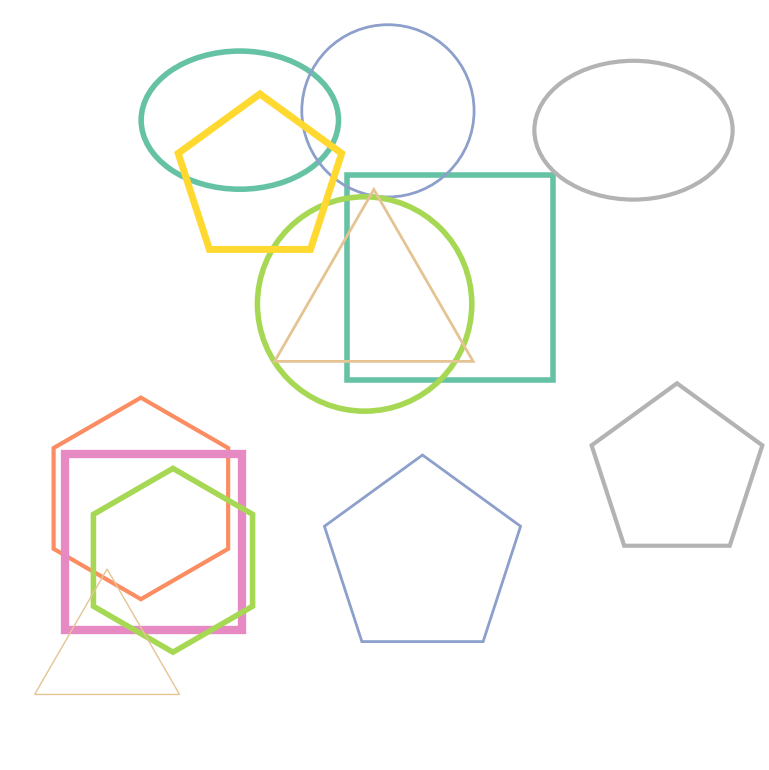[{"shape": "oval", "thickness": 2, "radius": 0.64, "center": [0.311, 0.844]}, {"shape": "square", "thickness": 2, "radius": 0.67, "center": [0.584, 0.64]}, {"shape": "hexagon", "thickness": 1.5, "radius": 0.65, "center": [0.183, 0.353]}, {"shape": "circle", "thickness": 1, "radius": 0.56, "center": [0.504, 0.856]}, {"shape": "pentagon", "thickness": 1, "radius": 0.67, "center": [0.549, 0.275]}, {"shape": "square", "thickness": 3, "radius": 0.57, "center": [0.199, 0.296]}, {"shape": "hexagon", "thickness": 2, "radius": 0.6, "center": [0.225, 0.272]}, {"shape": "circle", "thickness": 2, "radius": 0.7, "center": [0.474, 0.605]}, {"shape": "pentagon", "thickness": 2.5, "radius": 0.56, "center": [0.338, 0.766]}, {"shape": "triangle", "thickness": 1, "radius": 0.74, "center": [0.486, 0.605]}, {"shape": "triangle", "thickness": 0.5, "radius": 0.54, "center": [0.139, 0.152]}, {"shape": "pentagon", "thickness": 1.5, "radius": 0.58, "center": [0.879, 0.386]}, {"shape": "oval", "thickness": 1.5, "radius": 0.64, "center": [0.823, 0.831]}]